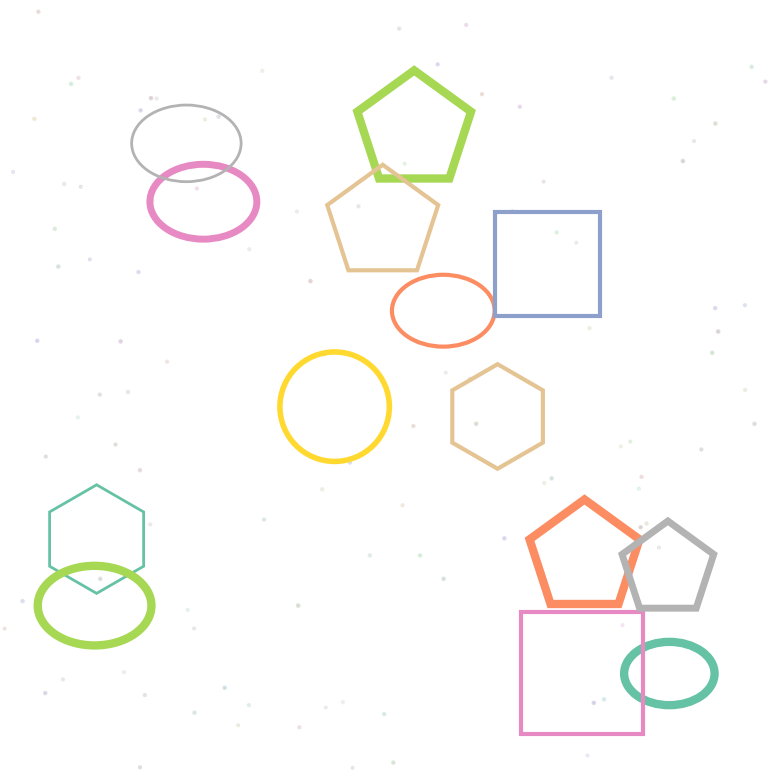[{"shape": "hexagon", "thickness": 1, "radius": 0.35, "center": [0.125, 0.3]}, {"shape": "oval", "thickness": 3, "radius": 0.29, "center": [0.869, 0.125]}, {"shape": "oval", "thickness": 1.5, "radius": 0.33, "center": [0.576, 0.596]}, {"shape": "pentagon", "thickness": 3, "radius": 0.38, "center": [0.759, 0.276]}, {"shape": "square", "thickness": 1.5, "radius": 0.34, "center": [0.711, 0.657]}, {"shape": "square", "thickness": 1.5, "radius": 0.4, "center": [0.756, 0.126]}, {"shape": "oval", "thickness": 2.5, "radius": 0.35, "center": [0.264, 0.738]}, {"shape": "pentagon", "thickness": 3, "radius": 0.39, "center": [0.538, 0.831]}, {"shape": "oval", "thickness": 3, "radius": 0.37, "center": [0.123, 0.213]}, {"shape": "circle", "thickness": 2, "radius": 0.36, "center": [0.435, 0.472]}, {"shape": "hexagon", "thickness": 1.5, "radius": 0.34, "center": [0.646, 0.459]}, {"shape": "pentagon", "thickness": 1.5, "radius": 0.38, "center": [0.497, 0.71]}, {"shape": "oval", "thickness": 1, "radius": 0.36, "center": [0.242, 0.814]}, {"shape": "pentagon", "thickness": 2.5, "radius": 0.31, "center": [0.867, 0.261]}]